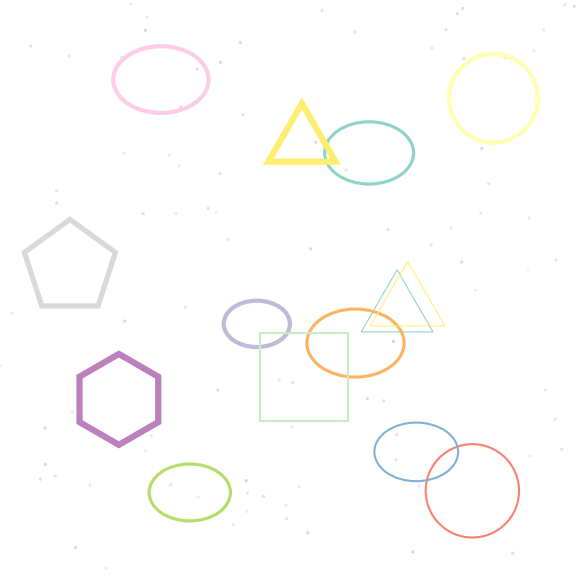[{"shape": "triangle", "thickness": 0.5, "radius": 0.36, "center": [0.688, 0.46]}, {"shape": "oval", "thickness": 1.5, "radius": 0.39, "center": [0.639, 0.734]}, {"shape": "circle", "thickness": 2, "radius": 0.38, "center": [0.854, 0.829]}, {"shape": "oval", "thickness": 2, "radius": 0.29, "center": [0.445, 0.438]}, {"shape": "circle", "thickness": 1, "radius": 0.4, "center": [0.818, 0.149]}, {"shape": "oval", "thickness": 1, "radius": 0.36, "center": [0.721, 0.217]}, {"shape": "oval", "thickness": 1.5, "radius": 0.42, "center": [0.616, 0.405]}, {"shape": "oval", "thickness": 1.5, "radius": 0.35, "center": [0.329, 0.146]}, {"shape": "oval", "thickness": 2, "radius": 0.41, "center": [0.279, 0.861]}, {"shape": "pentagon", "thickness": 2.5, "radius": 0.41, "center": [0.121, 0.536]}, {"shape": "hexagon", "thickness": 3, "radius": 0.39, "center": [0.206, 0.308]}, {"shape": "square", "thickness": 1, "radius": 0.38, "center": [0.527, 0.347]}, {"shape": "triangle", "thickness": 0.5, "radius": 0.37, "center": [0.706, 0.472]}, {"shape": "triangle", "thickness": 3, "radius": 0.34, "center": [0.523, 0.753]}]